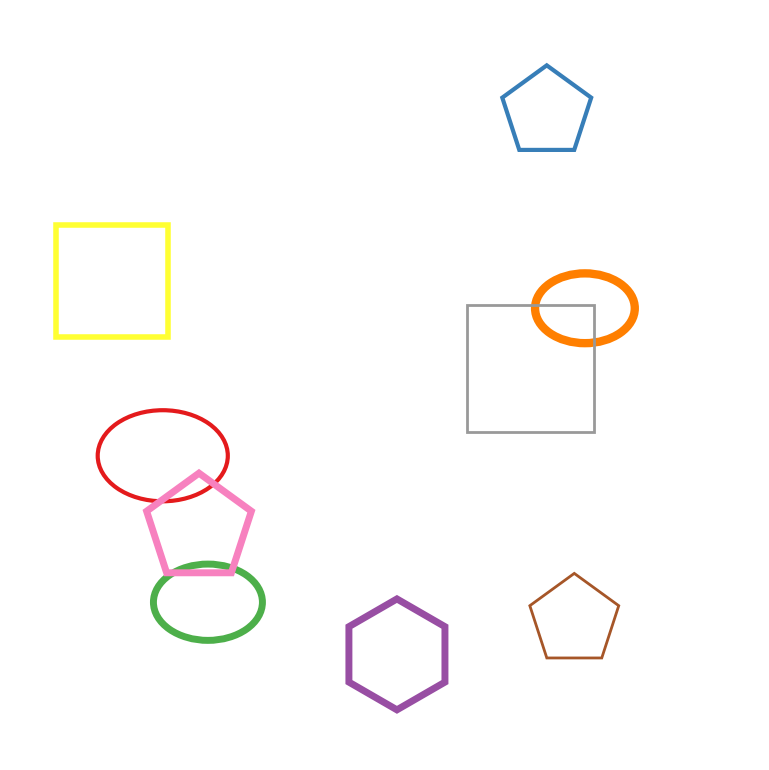[{"shape": "oval", "thickness": 1.5, "radius": 0.42, "center": [0.211, 0.408]}, {"shape": "pentagon", "thickness": 1.5, "radius": 0.3, "center": [0.71, 0.854]}, {"shape": "oval", "thickness": 2.5, "radius": 0.35, "center": [0.27, 0.218]}, {"shape": "hexagon", "thickness": 2.5, "radius": 0.36, "center": [0.515, 0.15]}, {"shape": "oval", "thickness": 3, "radius": 0.32, "center": [0.76, 0.6]}, {"shape": "square", "thickness": 2, "radius": 0.36, "center": [0.145, 0.635]}, {"shape": "pentagon", "thickness": 1, "radius": 0.3, "center": [0.746, 0.195]}, {"shape": "pentagon", "thickness": 2.5, "radius": 0.36, "center": [0.258, 0.314]}, {"shape": "square", "thickness": 1, "radius": 0.41, "center": [0.689, 0.522]}]